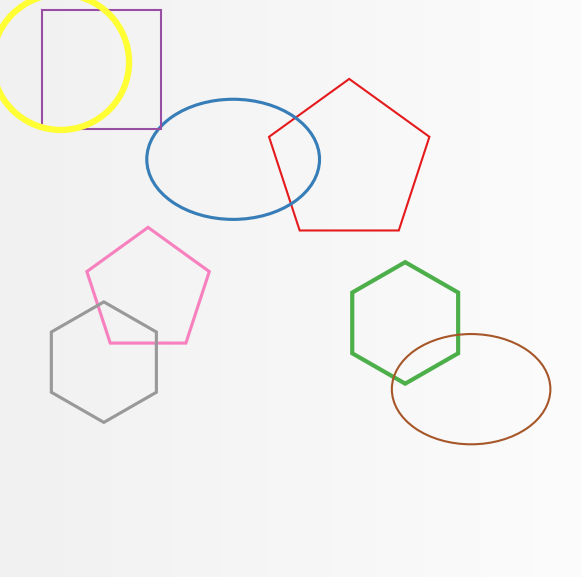[{"shape": "pentagon", "thickness": 1, "radius": 0.73, "center": [0.601, 0.717]}, {"shape": "oval", "thickness": 1.5, "radius": 0.74, "center": [0.401, 0.723]}, {"shape": "hexagon", "thickness": 2, "radius": 0.53, "center": [0.697, 0.44]}, {"shape": "square", "thickness": 1, "radius": 0.51, "center": [0.175, 0.879]}, {"shape": "circle", "thickness": 3, "radius": 0.59, "center": [0.105, 0.892]}, {"shape": "oval", "thickness": 1, "radius": 0.68, "center": [0.811, 0.325]}, {"shape": "pentagon", "thickness": 1.5, "radius": 0.55, "center": [0.255, 0.495]}, {"shape": "hexagon", "thickness": 1.5, "radius": 0.52, "center": [0.179, 0.372]}]